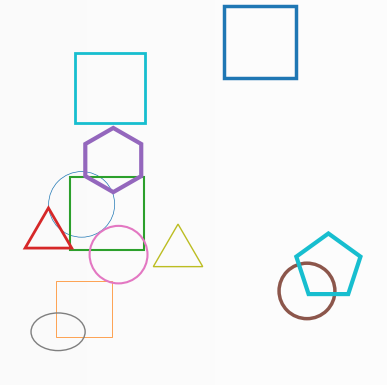[{"shape": "square", "thickness": 2.5, "radius": 0.47, "center": [0.67, 0.891]}, {"shape": "circle", "thickness": 0.5, "radius": 0.43, "center": [0.211, 0.469]}, {"shape": "square", "thickness": 0.5, "radius": 0.36, "center": [0.218, 0.196]}, {"shape": "square", "thickness": 1.5, "radius": 0.48, "center": [0.276, 0.446]}, {"shape": "triangle", "thickness": 2, "radius": 0.35, "center": [0.125, 0.39]}, {"shape": "hexagon", "thickness": 3, "radius": 0.42, "center": [0.292, 0.584]}, {"shape": "circle", "thickness": 2.5, "radius": 0.36, "center": [0.792, 0.244]}, {"shape": "circle", "thickness": 1.5, "radius": 0.37, "center": [0.306, 0.339]}, {"shape": "oval", "thickness": 1, "radius": 0.35, "center": [0.15, 0.138]}, {"shape": "triangle", "thickness": 1, "radius": 0.37, "center": [0.459, 0.344]}, {"shape": "square", "thickness": 2, "radius": 0.45, "center": [0.284, 0.771]}, {"shape": "pentagon", "thickness": 3, "radius": 0.44, "center": [0.847, 0.307]}]